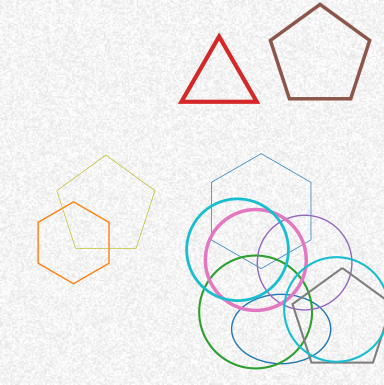[{"shape": "oval", "thickness": 1, "radius": 0.64, "center": [0.73, 0.145]}, {"shape": "hexagon", "thickness": 0.5, "radius": 0.75, "center": [0.678, 0.452]}, {"shape": "hexagon", "thickness": 1, "radius": 0.53, "center": [0.191, 0.369]}, {"shape": "circle", "thickness": 1.5, "radius": 0.73, "center": [0.664, 0.19]}, {"shape": "triangle", "thickness": 3, "radius": 0.56, "center": [0.569, 0.792]}, {"shape": "circle", "thickness": 1, "radius": 0.61, "center": [0.791, 0.318]}, {"shape": "pentagon", "thickness": 2.5, "radius": 0.68, "center": [0.831, 0.853]}, {"shape": "circle", "thickness": 2.5, "radius": 0.66, "center": [0.664, 0.325]}, {"shape": "pentagon", "thickness": 1.5, "radius": 0.68, "center": [0.889, 0.168]}, {"shape": "pentagon", "thickness": 0.5, "radius": 0.67, "center": [0.275, 0.463]}, {"shape": "circle", "thickness": 1.5, "radius": 0.68, "center": [0.874, 0.196]}, {"shape": "circle", "thickness": 2, "radius": 0.66, "center": [0.617, 0.351]}]